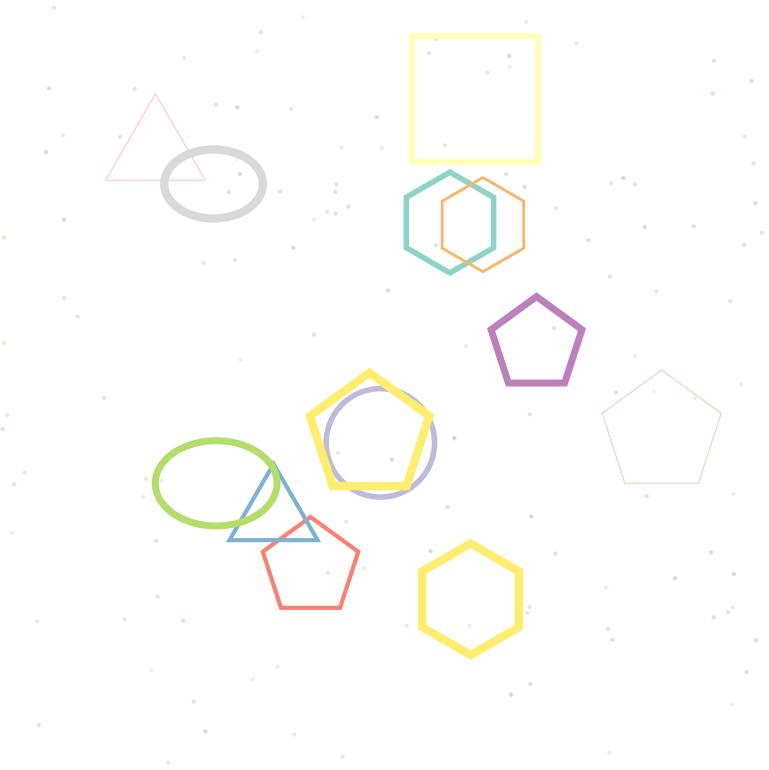[{"shape": "hexagon", "thickness": 2, "radius": 0.33, "center": [0.584, 0.711]}, {"shape": "square", "thickness": 2, "radius": 0.41, "center": [0.617, 0.872]}, {"shape": "circle", "thickness": 2, "radius": 0.35, "center": [0.494, 0.425]}, {"shape": "pentagon", "thickness": 1.5, "radius": 0.33, "center": [0.403, 0.263]}, {"shape": "triangle", "thickness": 1.5, "radius": 0.33, "center": [0.355, 0.332]}, {"shape": "hexagon", "thickness": 1, "radius": 0.31, "center": [0.627, 0.708]}, {"shape": "oval", "thickness": 2.5, "radius": 0.4, "center": [0.281, 0.372]}, {"shape": "triangle", "thickness": 0.5, "radius": 0.37, "center": [0.202, 0.803]}, {"shape": "oval", "thickness": 3, "radius": 0.32, "center": [0.277, 0.761]}, {"shape": "pentagon", "thickness": 2.5, "radius": 0.31, "center": [0.697, 0.553]}, {"shape": "pentagon", "thickness": 0.5, "radius": 0.41, "center": [0.859, 0.438]}, {"shape": "hexagon", "thickness": 3, "radius": 0.36, "center": [0.611, 0.222]}, {"shape": "pentagon", "thickness": 3, "radius": 0.41, "center": [0.48, 0.435]}]